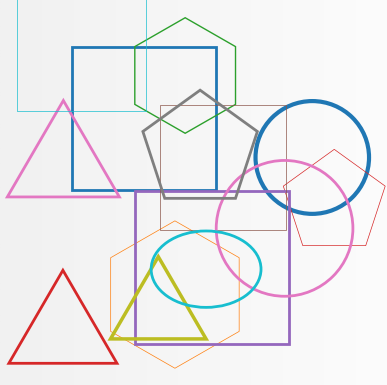[{"shape": "circle", "thickness": 3, "radius": 0.73, "center": [0.806, 0.591]}, {"shape": "square", "thickness": 2, "radius": 0.93, "center": [0.371, 0.693]}, {"shape": "hexagon", "thickness": 0.5, "radius": 0.96, "center": [0.451, 0.235]}, {"shape": "hexagon", "thickness": 1, "radius": 0.75, "center": [0.478, 0.804]}, {"shape": "pentagon", "thickness": 0.5, "radius": 0.69, "center": [0.863, 0.474]}, {"shape": "triangle", "thickness": 2, "radius": 0.81, "center": [0.162, 0.137]}, {"shape": "square", "thickness": 2, "radius": 0.99, "center": [0.546, 0.305]}, {"shape": "square", "thickness": 0.5, "radius": 0.81, "center": [0.575, 0.565]}, {"shape": "triangle", "thickness": 2, "radius": 0.83, "center": [0.163, 0.572]}, {"shape": "circle", "thickness": 2, "radius": 0.88, "center": [0.734, 0.407]}, {"shape": "pentagon", "thickness": 2, "radius": 0.78, "center": [0.516, 0.61]}, {"shape": "triangle", "thickness": 2.5, "radius": 0.71, "center": [0.409, 0.191]}, {"shape": "square", "thickness": 0.5, "radius": 0.83, "center": [0.21, 0.878]}, {"shape": "oval", "thickness": 2, "radius": 0.71, "center": [0.532, 0.301]}]